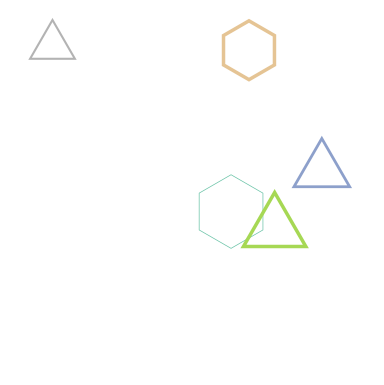[{"shape": "hexagon", "thickness": 0.5, "radius": 0.48, "center": [0.6, 0.451]}, {"shape": "triangle", "thickness": 2, "radius": 0.42, "center": [0.836, 0.557]}, {"shape": "triangle", "thickness": 2.5, "radius": 0.47, "center": [0.713, 0.407]}, {"shape": "hexagon", "thickness": 2.5, "radius": 0.38, "center": [0.647, 0.87]}, {"shape": "triangle", "thickness": 1.5, "radius": 0.34, "center": [0.136, 0.881]}]